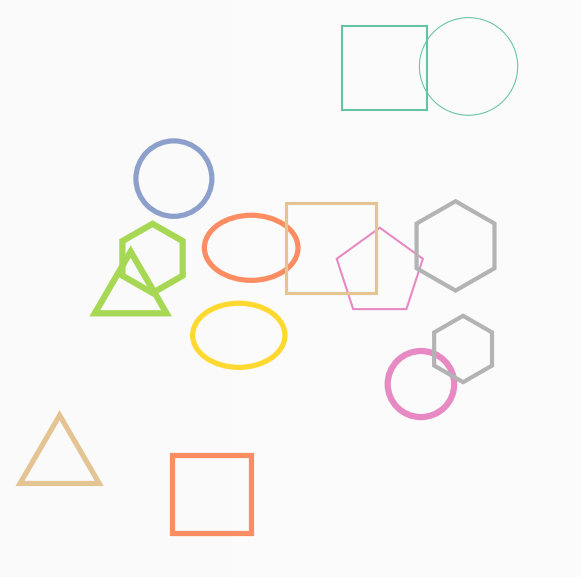[{"shape": "square", "thickness": 1, "radius": 0.36, "center": [0.662, 0.881]}, {"shape": "circle", "thickness": 0.5, "radius": 0.42, "center": [0.806, 0.884]}, {"shape": "oval", "thickness": 2.5, "radius": 0.4, "center": [0.432, 0.57]}, {"shape": "square", "thickness": 2.5, "radius": 0.34, "center": [0.364, 0.144]}, {"shape": "circle", "thickness": 2.5, "radius": 0.33, "center": [0.299, 0.69]}, {"shape": "pentagon", "thickness": 1, "radius": 0.39, "center": [0.653, 0.527]}, {"shape": "circle", "thickness": 3, "radius": 0.29, "center": [0.724, 0.334]}, {"shape": "triangle", "thickness": 3, "radius": 0.36, "center": [0.225, 0.492]}, {"shape": "hexagon", "thickness": 3, "radius": 0.3, "center": [0.262, 0.552]}, {"shape": "oval", "thickness": 2.5, "radius": 0.4, "center": [0.411, 0.419]}, {"shape": "triangle", "thickness": 2.5, "radius": 0.39, "center": [0.103, 0.201]}, {"shape": "square", "thickness": 1.5, "radius": 0.39, "center": [0.569, 0.569]}, {"shape": "hexagon", "thickness": 2, "radius": 0.39, "center": [0.784, 0.573]}, {"shape": "hexagon", "thickness": 2, "radius": 0.29, "center": [0.797, 0.395]}]